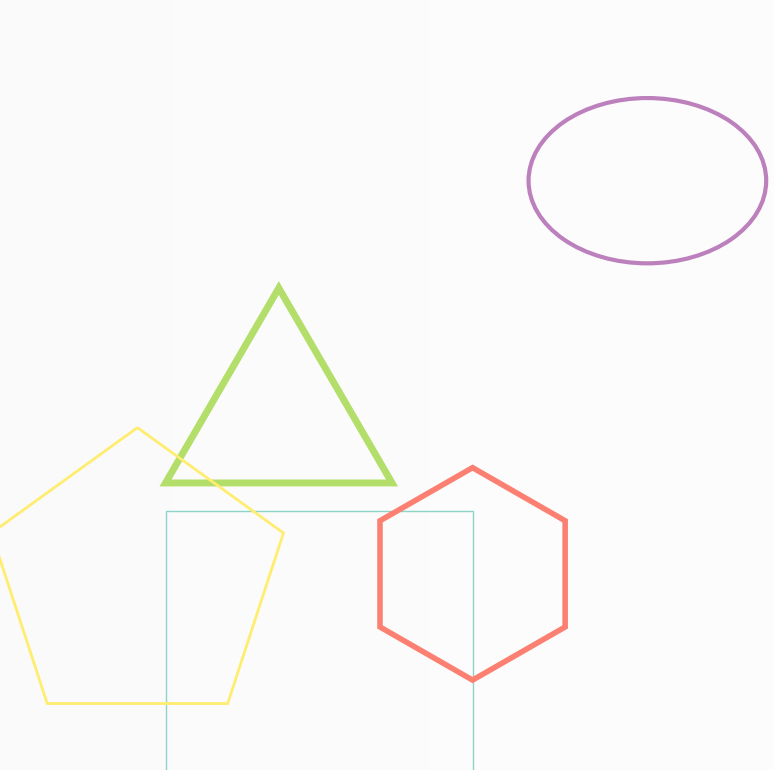[{"shape": "square", "thickness": 0.5, "radius": 0.99, "center": [0.412, 0.138]}, {"shape": "hexagon", "thickness": 2, "radius": 0.69, "center": [0.61, 0.255]}, {"shape": "triangle", "thickness": 2.5, "radius": 0.84, "center": [0.36, 0.457]}, {"shape": "oval", "thickness": 1.5, "radius": 0.77, "center": [0.835, 0.765]}, {"shape": "pentagon", "thickness": 1, "radius": 0.99, "center": [0.177, 0.247]}]